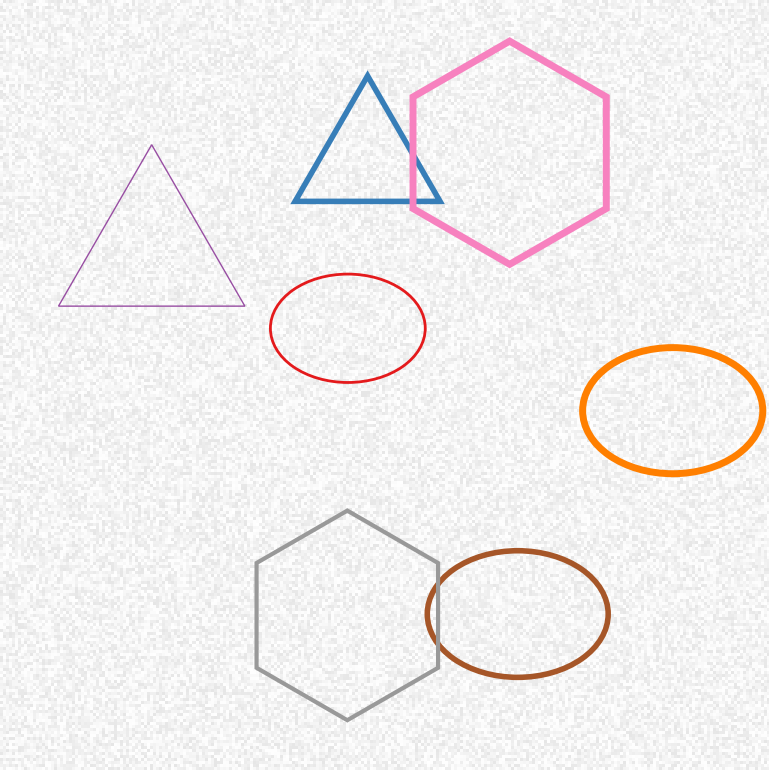[{"shape": "oval", "thickness": 1, "radius": 0.5, "center": [0.452, 0.574]}, {"shape": "triangle", "thickness": 2, "radius": 0.54, "center": [0.477, 0.793]}, {"shape": "triangle", "thickness": 0.5, "radius": 0.7, "center": [0.197, 0.672]}, {"shape": "oval", "thickness": 2.5, "radius": 0.58, "center": [0.874, 0.467]}, {"shape": "oval", "thickness": 2, "radius": 0.59, "center": [0.672, 0.203]}, {"shape": "hexagon", "thickness": 2.5, "radius": 0.72, "center": [0.662, 0.802]}, {"shape": "hexagon", "thickness": 1.5, "radius": 0.68, "center": [0.451, 0.201]}]